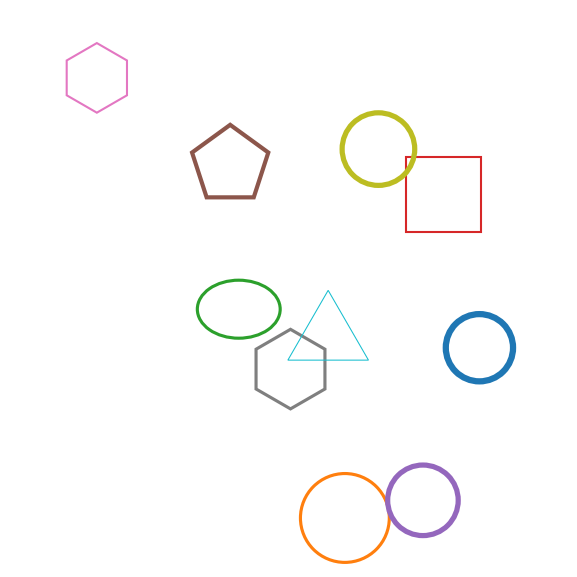[{"shape": "circle", "thickness": 3, "radius": 0.29, "center": [0.83, 0.397]}, {"shape": "circle", "thickness": 1.5, "radius": 0.38, "center": [0.597, 0.102]}, {"shape": "oval", "thickness": 1.5, "radius": 0.36, "center": [0.413, 0.464]}, {"shape": "square", "thickness": 1, "radius": 0.32, "center": [0.768, 0.662]}, {"shape": "circle", "thickness": 2.5, "radius": 0.31, "center": [0.732, 0.133]}, {"shape": "pentagon", "thickness": 2, "radius": 0.35, "center": [0.399, 0.714]}, {"shape": "hexagon", "thickness": 1, "radius": 0.3, "center": [0.168, 0.864]}, {"shape": "hexagon", "thickness": 1.5, "radius": 0.34, "center": [0.503, 0.36]}, {"shape": "circle", "thickness": 2.5, "radius": 0.31, "center": [0.655, 0.741]}, {"shape": "triangle", "thickness": 0.5, "radius": 0.4, "center": [0.568, 0.416]}]